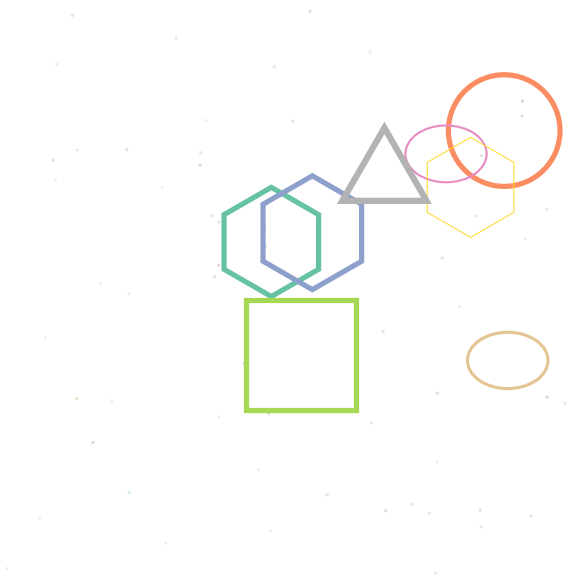[{"shape": "hexagon", "thickness": 2.5, "radius": 0.47, "center": [0.47, 0.58]}, {"shape": "circle", "thickness": 2.5, "radius": 0.48, "center": [0.873, 0.773]}, {"shape": "hexagon", "thickness": 2.5, "radius": 0.49, "center": [0.541, 0.596]}, {"shape": "oval", "thickness": 1, "radius": 0.35, "center": [0.772, 0.733]}, {"shape": "square", "thickness": 2.5, "radius": 0.48, "center": [0.521, 0.384]}, {"shape": "hexagon", "thickness": 0.5, "radius": 0.43, "center": [0.815, 0.675]}, {"shape": "oval", "thickness": 1.5, "radius": 0.35, "center": [0.879, 0.375]}, {"shape": "triangle", "thickness": 3, "radius": 0.42, "center": [0.666, 0.694]}]